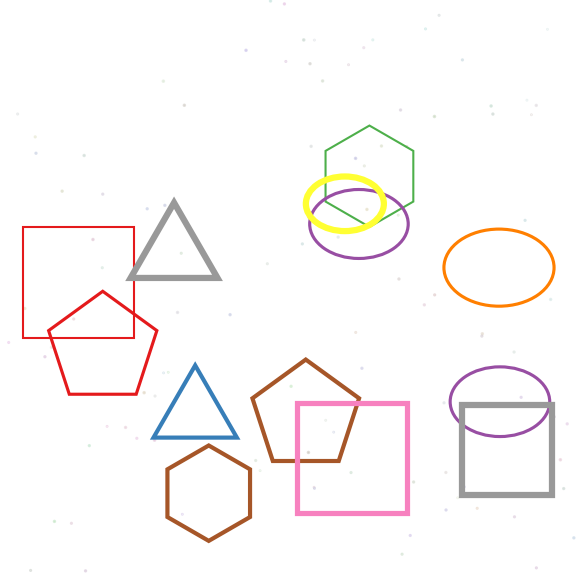[{"shape": "square", "thickness": 1, "radius": 0.48, "center": [0.136, 0.51]}, {"shape": "pentagon", "thickness": 1.5, "radius": 0.49, "center": [0.178, 0.396]}, {"shape": "triangle", "thickness": 2, "radius": 0.42, "center": [0.338, 0.283]}, {"shape": "hexagon", "thickness": 1, "radius": 0.44, "center": [0.64, 0.694]}, {"shape": "oval", "thickness": 1.5, "radius": 0.43, "center": [0.622, 0.611]}, {"shape": "oval", "thickness": 1.5, "radius": 0.43, "center": [0.866, 0.304]}, {"shape": "oval", "thickness": 1.5, "radius": 0.48, "center": [0.864, 0.536]}, {"shape": "oval", "thickness": 3, "radius": 0.34, "center": [0.597, 0.646]}, {"shape": "hexagon", "thickness": 2, "radius": 0.41, "center": [0.361, 0.145]}, {"shape": "pentagon", "thickness": 2, "radius": 0.49, "center": [0.529, 0.279]}, {"shape": "square", "thickness": 2.5, "radius": 0.47, "center": [0.609, 0.205]}, {"shape": "triangle", "thickness": 3, "radius": 0.43, "center": [0.301, 0.561]}, {"shape": "square", "thickness": 3, "radius": 0.39, "center": [0.878, 0.22]}]